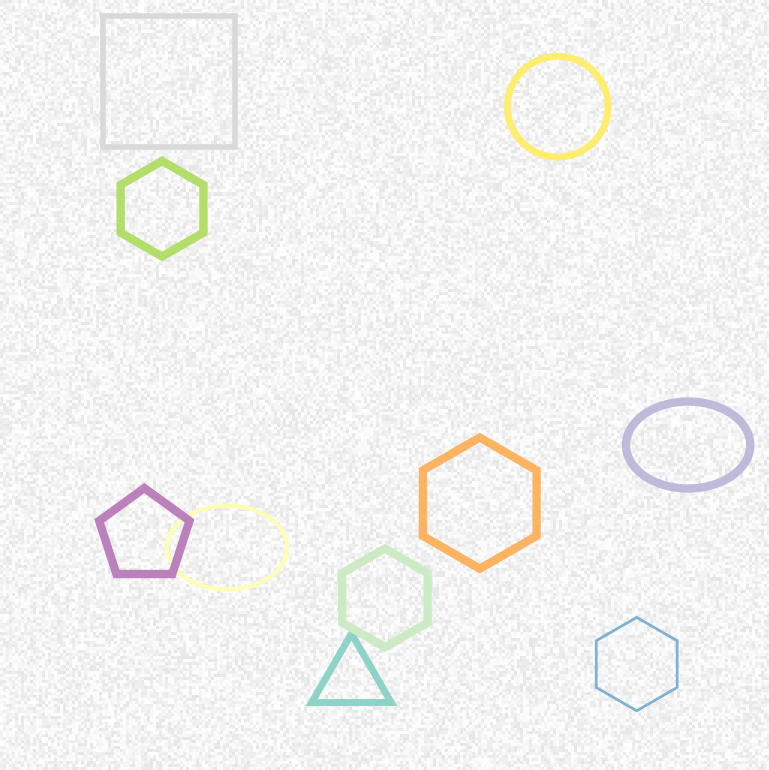[{"shape": "triangle", "thickness": 2.5, "radius": 0.3, "center": [0.456, 0.117]}, {"shape": "oval", "thickness": 1.5, "radius": 0.39, "center": [0.295, 0.289]}, {"shape": "oval", "thickness": 3, "radius": 0.4, "center": [0.894, 0.422]}, {"shape": "hexagon", "thickness": 1, "radius": 0.3, "center": [0.827, 0.138]}, {"shape": "hexagon", "thickness": 3, "radius": 0.43, "center": [0.623, 0.347]}, {"shape": "hexagon", "thickness": 3, "radius": 0.31, "center": [0.21, 0.729]}, {"shape": "square", "thickness": 2, "radius": 0.43, "center": [0.219, 0.894]}, {"shape": "pentagon", "thickness": 3, "radius": 0.31, "center": [0.187, 0.304]}, {"shape": "hexagon", "thickness": 3, "radius": 0.32, "center": [0.5, 0.223]}, {"shape": "circle", "thickness": 2.5, "radius": 0.33, "center": [0.724, 0.861]}]